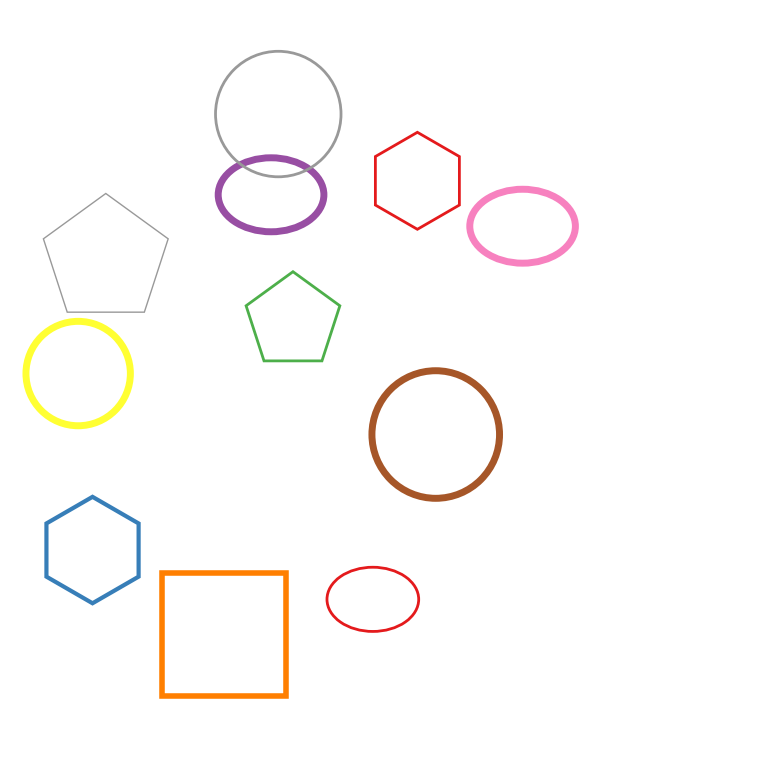[{"shape": "hexagon", "thickness": 1, "radius": 0.31, "center": [0.542, 0.765]}, {"shape": "oval", "thickness": 1, "radius": 0.3, "center": [0.484, 0.222]}, {"shape": "hexagon", "thickness": 1.5, "radius": 0.35, "center": [0.12, 0.286]}, {"shape": "pentagon", "thickness": 1, "radius": 0.32, "center": [0.38, 0.583]}, {"shape": "oval", "thickness": 2.5, "radius": 0.34, "center": [0.352, 0.747]}, {"shape": "square", "thickness": 2, "radius": 0.4, "center": [0.291, 0.176]}, {"shape": "circle", "thickness": 2.5, "radius": 0.34, "center": [0.102, 0.515]}, {"shape": "circle", "thickness": 2.5, "radius": 0.41, "center": [0.566, 0.436]}, {"shape": "oval", "thickness": 2.5, "radius": 0.34, "center": [0.679, 0.706]}, {"shape": "pentagon", "thickness": 0.5, "radius": 0.43, "center": [0.137, 0.664]}, {"shape": "circle", "thickness": 1, "radius": 0.41, "center": [0.361, 0.852]}]